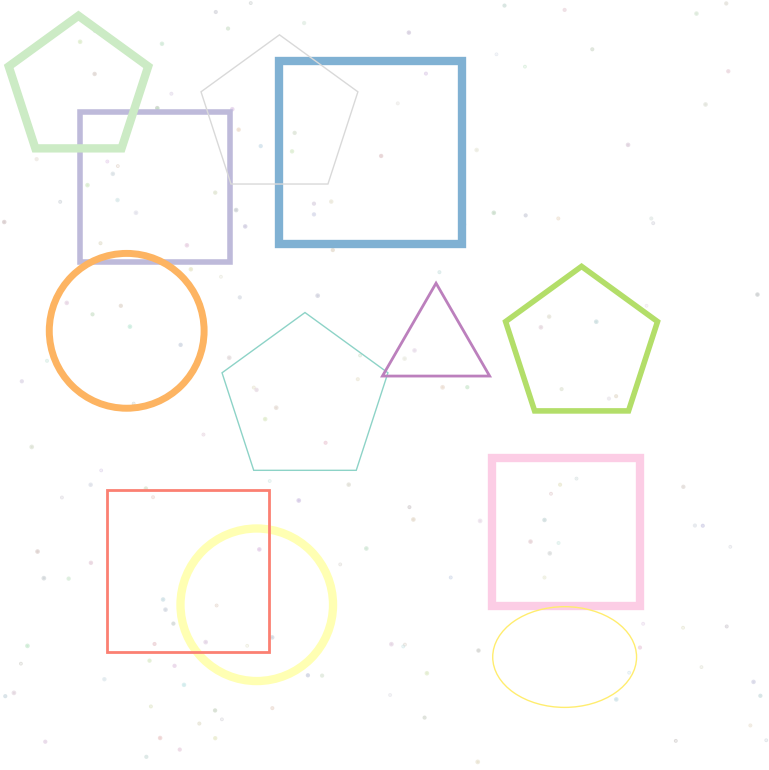[{"shape": "pentagon", "thickness": 0.5, "radius": 0.57, "center": [0.396, 0.481]}, {"shape": "circle", "thickness": 3, "radius": 0.5, "center": [0.333, 0.215]}, {"shape": "square", "thickness": 2, "radius": 0.49, "center": [0.201, 0.757]}, {"shape": "square", "thickness": 1, "radius": 0.52, "center": [0.244, 0.258]}, {"shape": "square", "thickness": 3, "radius": 0.59, "center": [0.481, 0.802]}, {"shape": "circle", "thickness": 2.5, "radius": 0.5, "center": [0.165, 0.57]}, {"shape": "pentagon", "thickness": 2, "radius": 0.52, "center": [0.755, 0.55]}, {"shape": "square", "thickness": 3, "radius": 0.48, "center": [0.735, 0.31]}, {"shape": "pentagon", "thickness": 0.5, "radius": 0.54, "center": [0.363, 0.848]}, {"shape": "triangle", "thickness": 1, "radius": 0.4, "center": [0.566, 0.552]}, {"shape": "pentagon", "thickness": 3, "radius": 0.48, "center": [0.102, 0.884]}, {"shape": "oval", "thickness": 0.5, "radius": 0.47, "center": [0.733, 0.147]}]